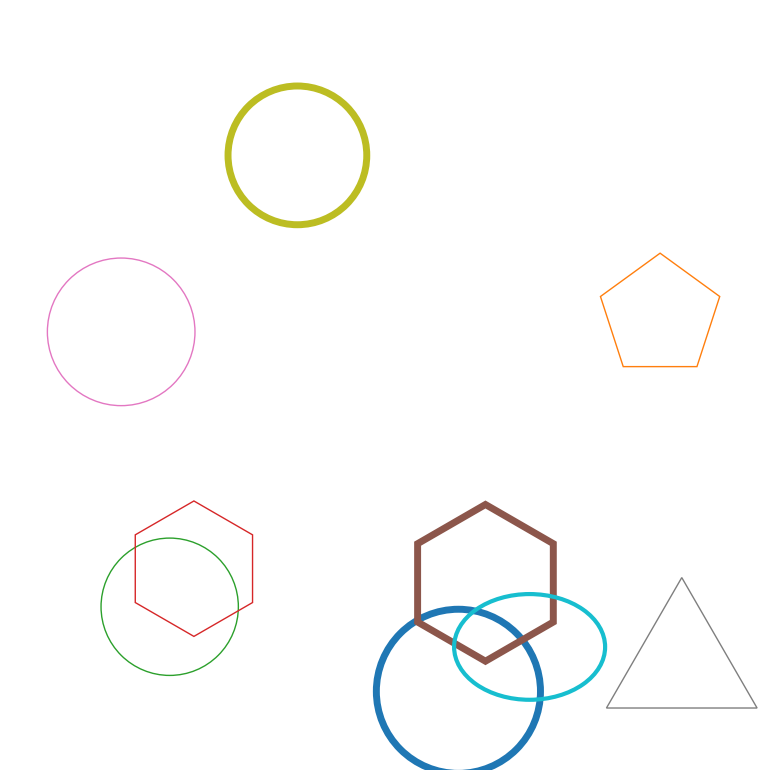[{"shape": "circle", "thickness": 2.5, "radius": 0.53, "center": [0.595, 0.102]}, {"shape": "pentagon", "thickness": 0.5, "radius": 0.41, "center": [0.857, 0.59]}, {"shape": "circle", "thickness": 0.5, "radius": 0.45, "center": [0.22, 0.212]}, {"shape": "hexagon", "thickness": 0.5, "radius": 0.44, "center": [0.252, 0.261]}, {"shape": "hexagon", "thickness": 2.5, "radius": 0.51, "center": [0.63, 0.243]}, {"shape": "circle", "thickness": 0.5, "radius": 0.48, "center": [0.157, 0.569]}, {"shape": "triangle", "thickness": 0.5, "radius": 0.56, "center": [0.885, 0.137]}, {"shape": "circle", "thickness": 2.5, "radius": 0.45, "center": [0.386, 0.798]}, {"shape": "oval", "thickness": 1.5, "radius": 0.49, "center": [0.688, 0.16]}]